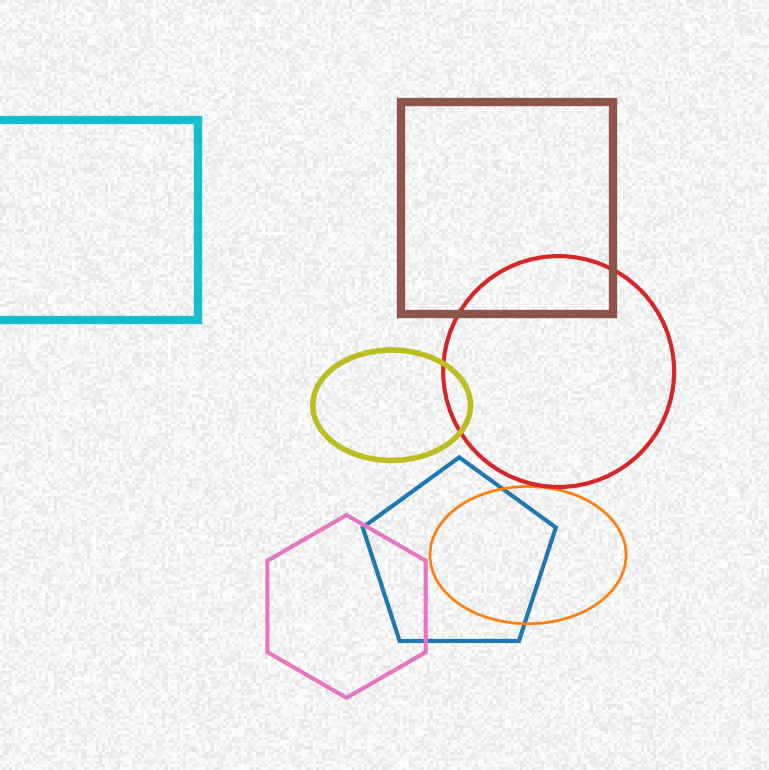[{"shape": "pentagon", "thickness": 1.5, "radius": 0.66, "center": [0.596, 0.274]}, {"shape": "oval", "thickness": 1, "radius": 0.64, "center": [0.686, 0.279]}, {"shape": "circle", "thickness": 1.5, "radius": 0.75, "center": [0.726, 0.517]}, {"shape": "square", "thickness": 3, "radius": 0.69, "center": [0.658, 0.73]}, {"shape": "hexagon", "thickness": 1.5, "radius": 0.59, "center": [0.45, 0.212]}, {"shape": "oval", "thickness": 2, "radius": 0.51, "center": [0.509, 0.474]}, {"shape": "square", "thickness": 3, "radius": 0.65, "center": [0.127, 0.714]}]